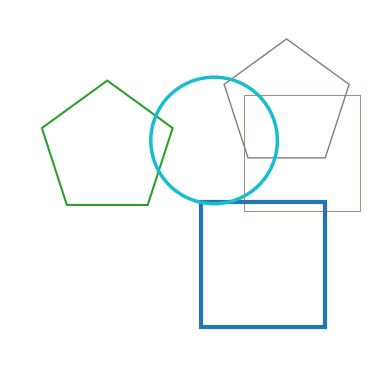[{"shape": "square", "thickness": 3, "radius": 0.81, "center": [0.683, 0.313]}, {"shape": "pentagon", "thickness": 1.5, "radius": 0.89, "center": [0.279, 0.612]}, {"shape": "square", "thickness": 0.5, "radius": 0.75, "center": [0.784, 0.603]}, {"shape": "pentagon", "thickness": 1, "radius": 0.85, "center": [0.744, 0.728]}, {"shape": "circle", "thickness": 2.5, "radius": 0.82, "center": [0.556, 0.635]}]